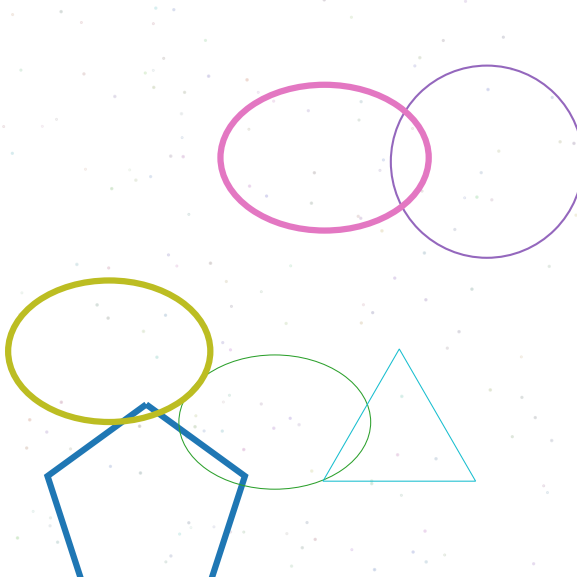[{"shape": "pentagon", "thickness": 3, "radius": 0.9, "center": [0.253, 0.119]}, {"shape": "oval", "thickness": 0.5, "radius": 0.83, "center": [0.476, 0.268]}, {"shape": "circle", "thickness": 1, "radius": 0.83, "center": [0.843, 0.719]}, {"shape": "oval", "thickness": 3, "radius": 0.9, "center": [0.562, 0.726]}, {"shape": "oval", "thickness": 3, "radius": 0.88, "center": [0.189, 0.391]}, {"shape": "triangle", "thickness": 0.5, "radius": 0.76, "center": [0.691, 0.242]}]